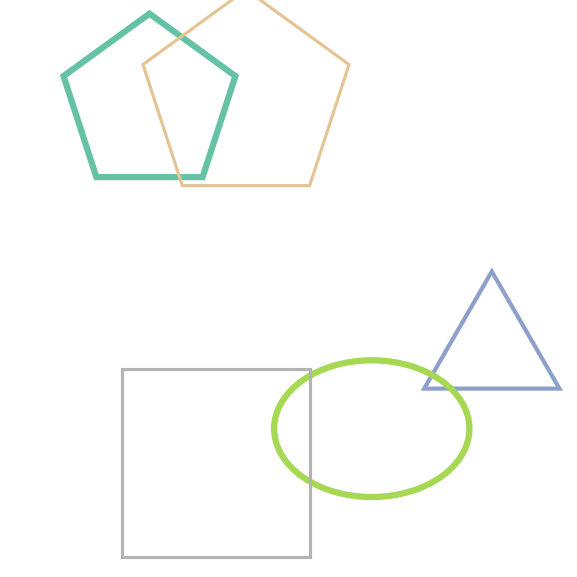[{"shape": "pentagon", "thickness": 3, "radius": 0.78, "center": [0.259, 0.819]}, {"shape": "triangle", "thickness": 2, "radius": 0.68, "center": [0.852, 0.394]}, {"shape": "oval", "thickness": 3, "radius": 0.85, "center": [0.644, 0.257]}, {"shape": "pentagon", "thickness": 1.5, "radius": 0.94, "center": [0.426, 0.829]}, {"shape": "square", "thickness": 1.5, "radius": 0.81, "center": [0.374, 0.197]}]